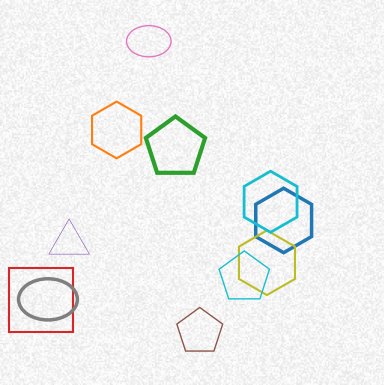[{"shape": "hexagon", "thickness": 2.5, "radius": 0.42, "center": [0.737, 0.427]}, {"shape": "hexagon", "thickness": 1.5, "radius": 0.37, "center": [0.303, 0.662]}, {"shape": "pentagon", "thickness": 3, "radius": 0.4, "center": [0.456, 0.617]}, {"shape": "square", "thickness": 1.5, "radius": 0.42, "center": [0.106, 0.22]}, {"shape": "triangle", "thickness": 0.5, "radius": 0.31, "center": [0.179, 0.37]}, {"shape": "pentagon", "thickness": 1, "radius": 0.31, "center": [0.519, 0.139]}, {"shape": "oval", "thickness": 1, "radius": 0.29, "center": [0.387, 0.893]}, {"shape": "oval", "thickness": 2.5, "radius": 0.38, "center": [0.125, 0.222]}, {"shape": "hexagon", "thickness": 1.5, "radius": 0.42, "center": [0.693, 0.318]}, {"shape": "pentagon", "thickness": 1, "radius": 0.34, "center": [0.634, 0.279]}, {"shape": "hexagon", "thickness": 2, "radius": 0.4, "center": [0.703, 0.476]}]